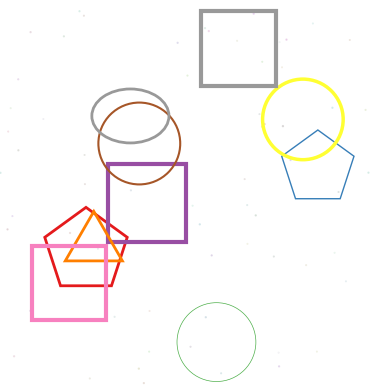[{"shape": "pentagon", "thickness": 2, "radius": 0.56, "center": [0.223, 0.349]}, {"shape": "pentagon", "thickness": 1, "radius": 0.49, "center": [0.826, 0.564]}, {"shape": "circle", "thickness": 0.5, "radius": 0.51, "center": [0.562, 0.111]}, {"shape": "square", "thickness": 3, "radius": 0.51, "center": [0.383, 0.473]}, {"shape": "triangle", "thickness": 2, "radius": 0.43, "center": [0.244, 0.365]}, {"shape": "circle", "thickness": 2.5, "radius": 0.52, "center": [0.787, 0.69]}, {"shape": "circle", "thickness": 1.5, "radius": 0.53, "center": [0.362, 0.627]}, {"shape": "square", "thickness": 3, "radius": 0.48, "center": [0.179, 0.266]}, {"shape": "oval", "thickness": 2, "radius": 0.5, "center": [0.339, 0.699]}, {"shape": "square", "thickness": 3, "radius": 0.49, "center": [0.619, 0.873]}]